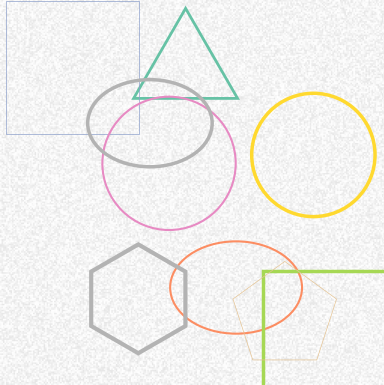[{"shape": "triangle", "thickness": 2, "radius": 0.78, "center": [0.482, 0.822]}, {"shape": "oval", "thickness": 1.5, "radius": 0.86, "center": [0.613, 0.253]}, {"shape": "square", "thickness": 0.5, "radius": 0.87, "center": [0.189, 0.824]}, {"shape": "circle", "thickness": 1.5, "radius": 0.87, "center": [0.439, 0.576]}, {"shape": "square", "thickness": 2.5, "radius": 0.93, "center": [0.868, 0.111]}, {"shape": "circle", "thickness": 2.5, "radius": 0.8, "center": [0.814, 0.598]}, {"shape": "pentagon", "thickness": 0.5, "radius": 0.71, "center": [0.74, 0.18]}, {"shape": "hexagon", "thickness": 3, "radius": 0.71, "center": [0.359, 0.224]}, {"shape": "oval", "thickness": 2.5, "radius": 0.81, "center": [0.389, 0.68]}]